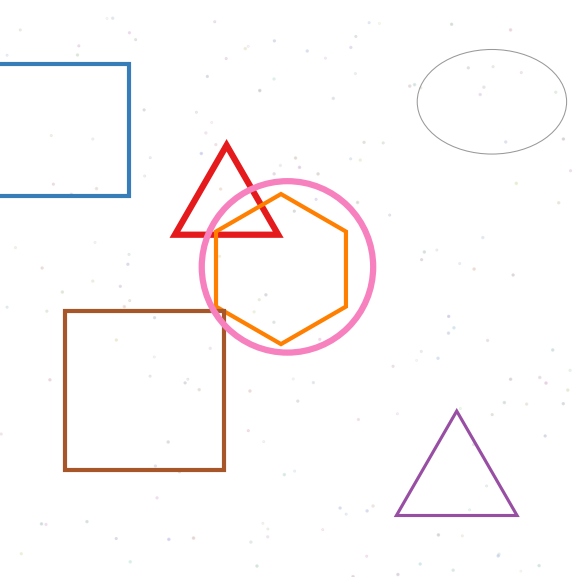[{"shape": "triangle", "thickness": 3, "radius": 0.52, "center": [0.392, 0.644]}, {"shape": "square", "thickness": 2, "radius": 0.57, "center": [0.109, 0.775]}, {"shape": "triangle", "thickness": 1.5, "radius": 0.6, "center": [0.791, 0.167]}, {"shape": "hexagon", "thickness": 2, "radius": 0.65, "center": [0.487, 0.533]}, {"shape": "square", "thickness": 2, "radius": 0.69, "center": [0.25, 0.323]}, {"shape": "circle", "thickness": 3, "radius": 0.74, "center": [0.498, 0.537]}, {"shape": "oval", "thickness": 0.5, "radius": 0.65, "center": [0.852, 0.823]}]